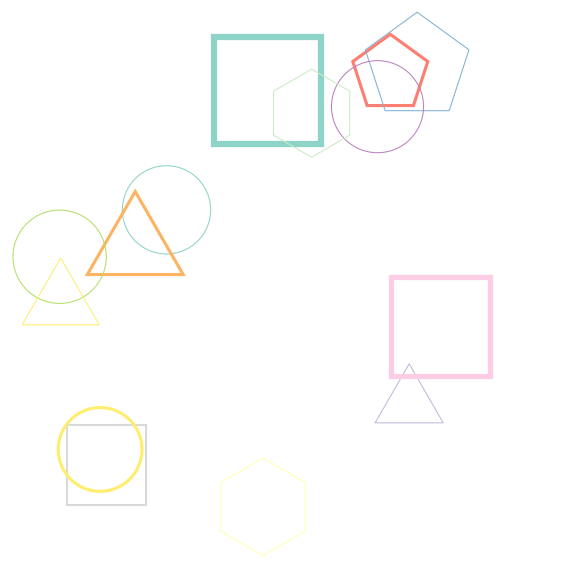[{"shape": "circle", "thickness": 0.5, "radius": 0.38, "center": [0.288, 0.636]}, {"shape": "square", "thickness": 3, "radius": 0.46, "center": [0.463, 0.842]}, {"shape": "hexagon", "thickness": 0.5, "radius": 0.42, "center": [0.456, 0.122]}, {"shape": "triangle", "thickness": 0.5, "radius": 0.34, "center": [0.709, 0.301]}, {"shape": "pentagon", "thickness": 1.5, "radius": 0.34, "center": [0.676, 0.872]}, {"shape": "pentagon", "thickness": 0.5, "radius": 0.47, "center": [0.722, 0.884]}, {"shape": "triangle", "thickness": 1.5, "radius": 0.48, "center": [0.234, 0.572]}, {"shape": "circle", "thickness": 0.5, "radius": 0.4, "center": [0.103, 0.555]}, {"shape": "square", "thickness": 2.5, "radius": 0.43, "center": [0.762, 0.434]}, {"shape": "square", "thickness": 1, "radius": 0.34, "center": [0.184, 0.194]}, {"shape": "circle", "thickness": 0.5, "radius": 0.4, "center": [0.654, 0.814]}, {"shape": "hexagon", "thickness": 0.5, "radius": 0.38, "center": [0.54, 0.803]}, {"shape": "circle", "thickness": 1.5, "radius": 0.36, "center": [0.173, 0.221]}, {"shape": "triangle", "thickness": 0.5, "radius": 0.39, "center": [0.105, 0.475]}]